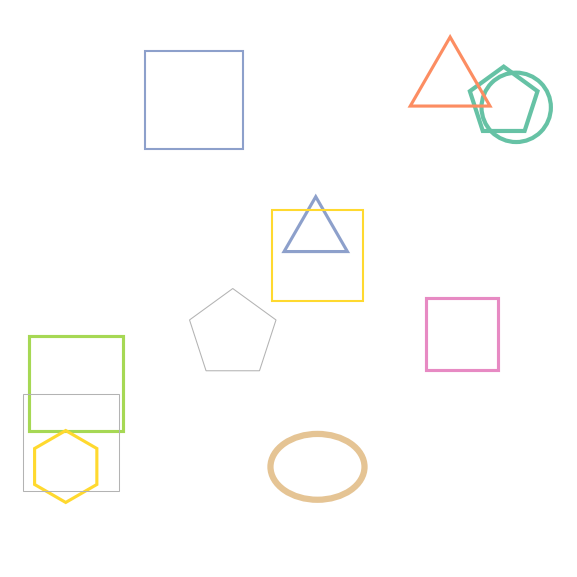[{"shape": "pentagon", "thickness": 2, "radius": 0.31, "center": [0.872, 0.822]}, {"shape": "circle", "thickness": 2, "radius": 0.3, "center": [0.894, 0.813]}, {"shape": "triangle", "thickness": 1.5, "radius": 0.4, "center": [0.779, 0.855]}, {"shape": "square", "thickness": 1, "radius": 0.42, "center": [0.337, 0.826]}, {"shape": "triangle", "thickness": 1.5, "radius": 0.32, "center": [0.547, 0.595]}, {"shape": "square", "thickness": 1.5, "radius": 0.31, "center": [0.8, 0.421]}, {"shape": "square", "thickness": 1.5, "radius": 0.41, "center": [0.131, 0.335]}, {"shape": "square", "thickness": 1, "radius": 0.39, "center": [0.55, 0.556]}, {"shape": "hexagon", "thickness": 1.5, "radius": 0.31, "center": [0.114, 0.191]}, {"shape": "oval", "thickness": 3, "radius": 0.41, "center": [0.55, 0.191]}, {"shape": "square", "thickness": 0.5, "radius": 0.42, "center": [0.123, 0.233]}, {"shape": "pentagon", "thickness": 0.5, "radius": 0.39, "center": [0.403, 0.421]}]